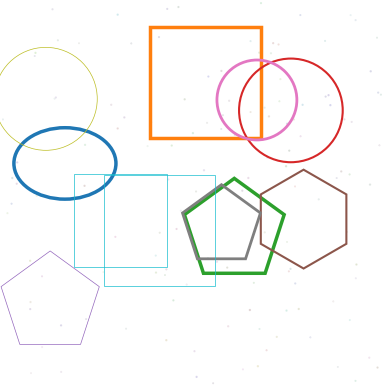[{"shape": "oval", "thickness": 2.5, "radius": 0.66, "center": [0.169, 0.575]}, {"shape": "square", "thickness": 2.5, "radius": 0.72, "center": [0.534, 0.786]}, {"shape": "pentagon", "thickness": 2.5, "radius": 0.68, "center": [0.609, 0.4]}, {"shape": "circle", "thickness": 1.5, "radius": 0.67, "center": [0.756, 0.713]}, {"shape": "pentagon", "thickness": 0.5, "radius": 0.67, "center": [0.13, 0.214]}, {"shape": "hexagon", "thickness": 1.5, "radius": 0.64, "center": [0.789, 0.431]}, {"shape": "circle", "thickness": 2, "radius": 0.52, "center": [0.667, 0.74]}, {"shape": "pentagon", "thickness": 2, "radius": 0.53, "center": [0.575, 0.414]}, {"shape": "circle", "thickness": 0.5, "radius": 0.67, "center": [0.119, 0.743]}, {"shape": "square", "thickness": 0.5, "radius": 0.72, "center": [0.415, 0.401]}, {"shape": "square", "thickness": 0.5, "radius": 0.6, "center": [0.313, 0.428]}]